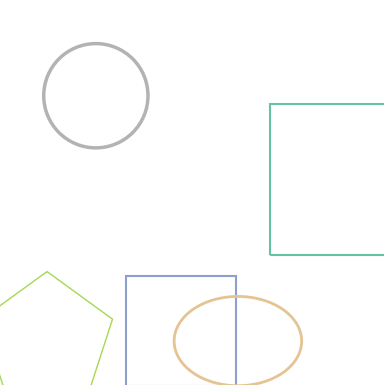[{"shape": "square", "thickness": 1.5, "radius": 0.98, "center": [0.898, 0.534]}, {"shape": "square", "thickness": 1.5, "radius": 0.71, "center": [0.47, 0.141]}, {"shape": "pentagon", "thickness": 1, "radius": 0.89, "center": [0.122, 0.116]}, {"shape": "oval", "thickness": 2, "radius": 0.83, "center": [0.618, 0.114]}, {"shape": "circle", "thickness": 2.5, "radius": 0.68, "center": [0.249, 0.751]}]